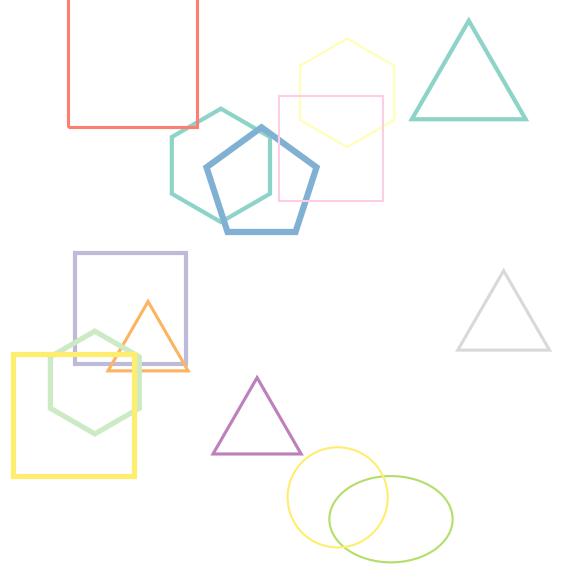[{"shape": "triangle", "thickness": 2, "radius": 0.57, "center": [0.812, 0.85]}, {"shape": "hexagon", "thickness": 2, "radius": 0.49, "center": [0.383, 0.713]}, {"shape": "hexagon", "thickness": 1, "radius": 0.47, "center": [0.601, 0.838]}, {"shape": "square", "thickness": 2, "radius": 0.48, "center": [0.226, 0.466]}, {"shape": "square", "thickness": 1.5, "radius": 0.56, "center": [0.229, 0.892]}, {"shape": "pentagon", "thickness": 3, "radius": 0.5, "center": [0.453, 0.678]}, {"shape": "triangle", "thickness": 1.5, "radius": 0.4, "center": [0.256, 0.397]}, {"shape": "oval", "thickness": 1, "radius": 0.53, "center": [0.677, 0.1]}, {"shape": "square", "thickness": 1, "radius": 0.45, "center": [0.573, 0.742]}, {"shape": "triangle", "thickness": 1.5, "radius": 0.46, "center": [0.872, 0.439]}, {"shape": "triangle", "thickness": 1.5, "radius": 0.44, "center": [0.445, 0.257]}, {"shape": "hexagon", "thickness": 2.5, "radius": 0.44, "center": [0.164, 0.337]}, {"shape": "circle", "thickness": 1, "radius": 0.43, "center": [0.585, 0.138]}, {"shape": "square", "thickness": 2.5, "radius": 0.53, "center": [0.128, 0.28]}]